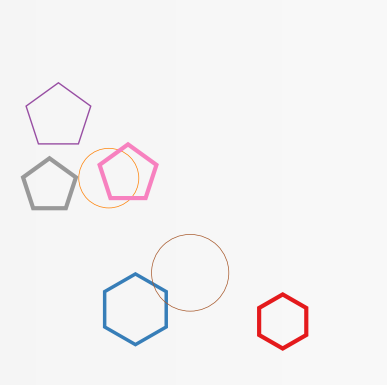[{"shape": "hexagon", "thickness": 3, "radius": 0.35, "center": [0.73, 0.165]}, {"shape": "hexagon", "thickness": 2.5, "radius": 0.46, "center": [0.35, 0.197]}, {"shape": "pentagon", "thickness": 1, "radius": 0.44, "center": [0.151, 0.697]}, {"shape": "circle", "thickness": 0.5, "radius": 0.39, "center": [0.281, 0.537]}, {"shape": "circle", "thickness": 0.5, "radius": 0.5, "center": [0.491, 0.291]}, {"shape": "pentagon", "thickness": 3, "radius": 0.39, "center": [0.33, 0.548]}, {"shape": "pentagon", "thickness": 3, "radius": 0.36, "center": [0.128, 0.517]}]